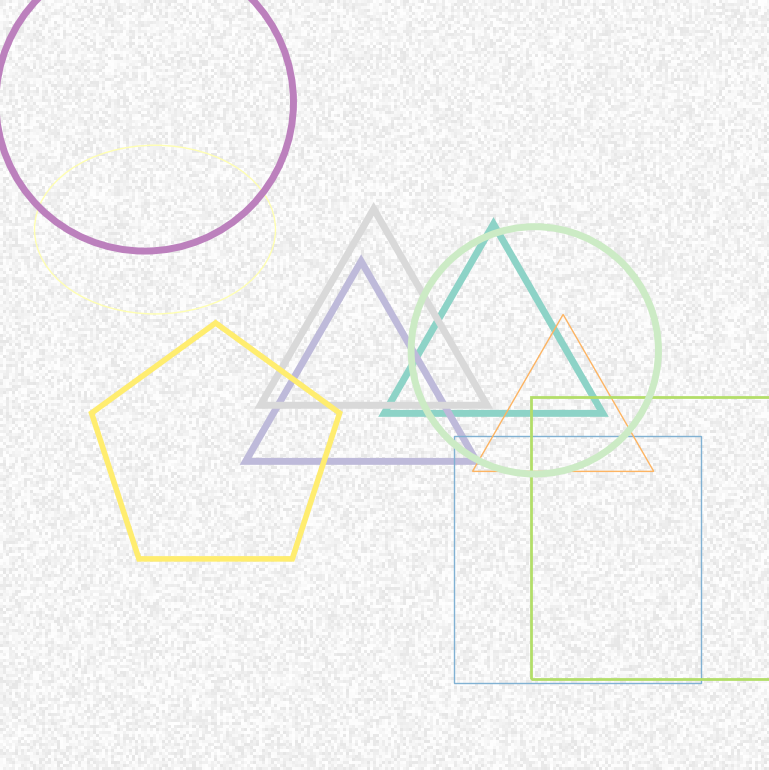[{"shape": "triangle", "thickness": 2.5, "radius": 0.82, "center": [0.641, 0.545]}, {"shape": "oval", "thickness": 0.5, "radius": 0.78, "center": [0.201, 0.702]}, {"shape": "triangle", "thickness": 2.5, "radius": 0.87, "center": [0.469, 0.487]}, {"shape": "square", "thickness": 0.5, "radius": 0.8, "center": [0.75, 0.274]}, {"shape": "triangle", "thickness": 0.5, "radius": 0.68, "center": [0.731, 0.456]}, {"shape": "square", "thickness": 1, "radius": 0.92, "center": [0.873, 0.301]}, {"shape": "triangle", "thickness": 2.5, "radius": 0.85, "center": [0.485, 0.559]}, {"shape": "circle", "thickness": 2.5, "radius": 0.97, "center": [0.188, 0.867]}, {"shape": "circle", "thickness": 2.5, "radius": 0.8, "center": [0.695, 0.545]}, {"shape": "pentagon", "thickness": 2, "radius": 0.85, "center": [0.28, 0.411]}]